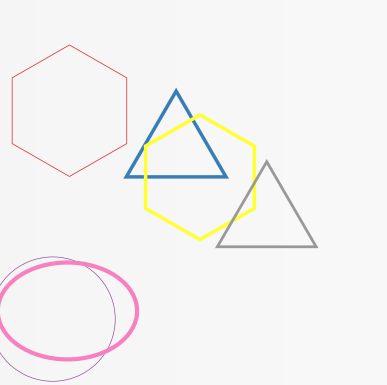[{"shape": "hexagon", "thickness": 0.5, "radius": 0.85, "center": [0.179, 0.712]}, {"shape": "triangle", "thickness": 2.5, "radius": 0.74, "center": [0.455, 0.615]}, {"shape": "circle", "thickness": 0.5, "radius": 0.81, "center": [0.136, 0.171]}, {"shape": "hexagon", "thickness": 2.5, "radius": 0.81, "center": [0.516, 0.54]}, {"shape": "oval", "thickness": 3, "radius": 0.9, "center": [0.174, 0.192]}, {"shape": "triangle", "thickness": 2, "radius": 0.74, "center": [0.688, 0.433]}]